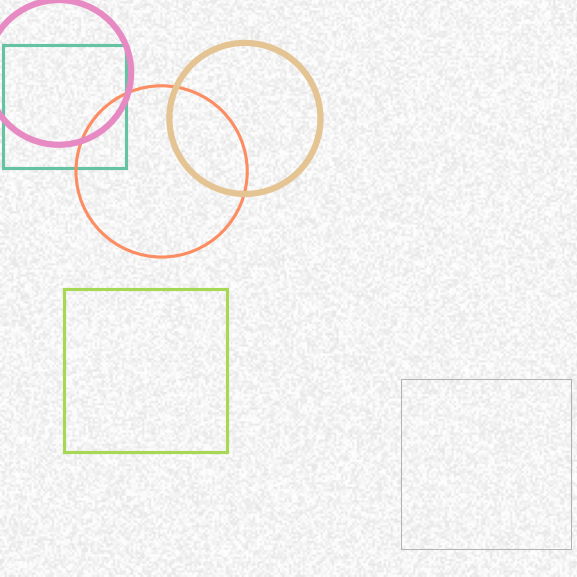[{"shape": "square", "thickness": 1.5, "radius": 0.53, "center": [0.112, 0.814]}, {"shape": "circle", "thickness": 1.5, "radius": 0.74, "center": [0.28, 0.702]}, {"shape": "circle", "thickness": 3, "radius": 0.63, "center": [0.102, 0.874]}, {"shape": "square", "thickness": 1.5, "radius": 0.71, "center": [0.252, 0.357]}, {"shape": "circle", "thickness": 3, "radius": 0.65, "center": [0.424, 0.794]}, {"shape": "square", "thickness": 0.5, "radius": 0.74, "center": [0.841, 0.196]}]